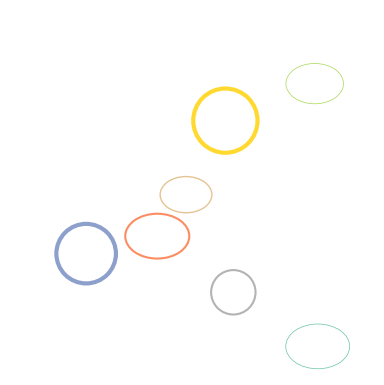[{"shape": "oval", "thickness": 0.5, "radius": 0.42, "center": [0.825, 0.1]}, {"shape": "oval", "thickness": 1.5, "radius": 0.42, "center": [0.408, 0.387]}, {"shape": "circle", "thickness": 3, "radius": 0.39, "center": [0.224, 0.341]}, {"shape": "oval", "thickness": 0.5, "radius": 0.37, "center": [0.817, 0.783]}, {"shape": "circle", "thickness": 3, "radius": 0.42, "center": [0.585, 0.687]}, {"shape": "oval", "thickness": 1, "radius": 0.34, "center": [0.483, 0.494]}, {"shape": "circle", "thickness": 1.5, "radius": 0.29, "center": [0.606, 0.241]}]